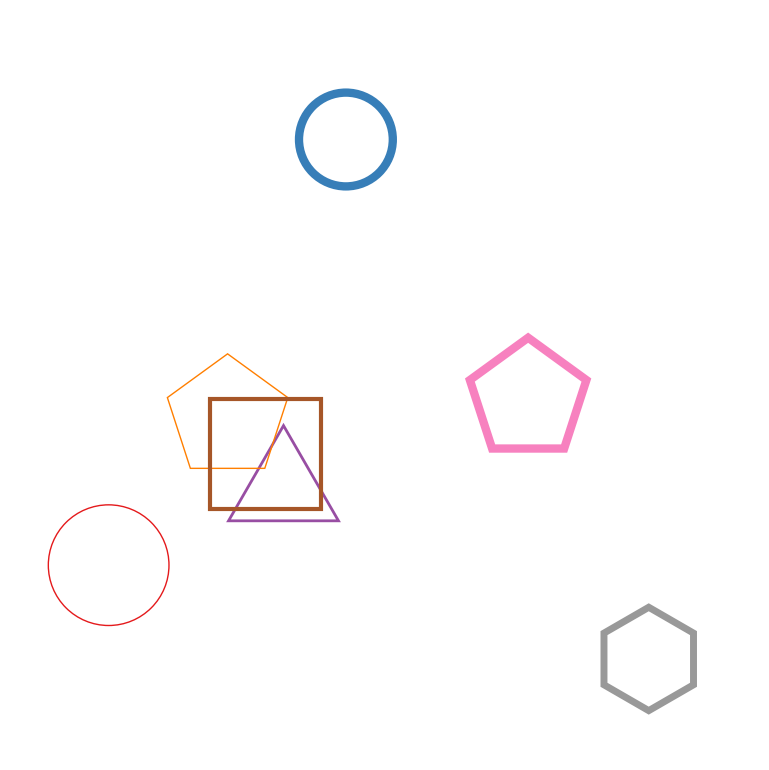[{"shape": "circle", "thickness": 0.5, "radius": 0.39, "center": [0.141, 0.266]}, {"shape": "circle", "thickness": 3, "radius": 0.3, "center": [0.449, 0.819]}, {"shape": "triangle", "thickness": 1, "radius": 0.41, "center": [0.368, 0.365]}, {"shape": "pentagon", "thickness": 0.5, "radius": 0.41, "center": [0.296, 0.458]}, {"shape": "square", "thickness": 1.5, "radius": 0.36, "center": [0.345, 0.41]}, {"shape": "pentagon", "thickness": 3, "radius": 0.4, "center": [0.686, 0.482]}, {"shape": "hexagon", "thickness": 2.5, "radius": 0.34, "center": [0.843, 0.144]}]